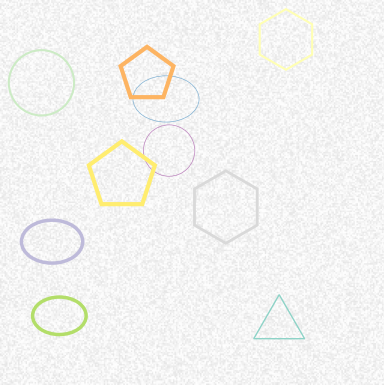[{"shape": "triangle", "thickness": 1, "radius": 0.38, "center": [0.725, 0.158]}, {"shape": "hexagon", "thickness": 1.5, "radius": 0.39, "center": [0.743, 0.898]}, {"shape": "oval", "thickness": 2.5, "radius": 0.4, "center": [0.135, 0.372]}, {"shape": "oval", "thickness": 0.5, "radius": 0.43, "center": [0.431, 0.743]}, {"shape": "pentagon", "thickness": 3, "radius": 0.36, "center": [0.382, 0.806]}, {"shape": "oval", "thickness": 2.5, "radius": 0.35, "center": [0.154, 0.18]}, {"shape": "hexagon", "thickness": 2, "radius": 0.47, "center": [0.587, 0.462]}, {"shape": "circle", "thickness": 0.5, "radius": 0.33, "center": [0.439, 0.609]}, {"shape": "circle", "thickness": 1.5, "radius": 0.42, "center": [0.108, 0.785]}, {"shape": "pentagon", "thickness": 3, "radius": 0.45, "center": [0.317, 0.543]}]